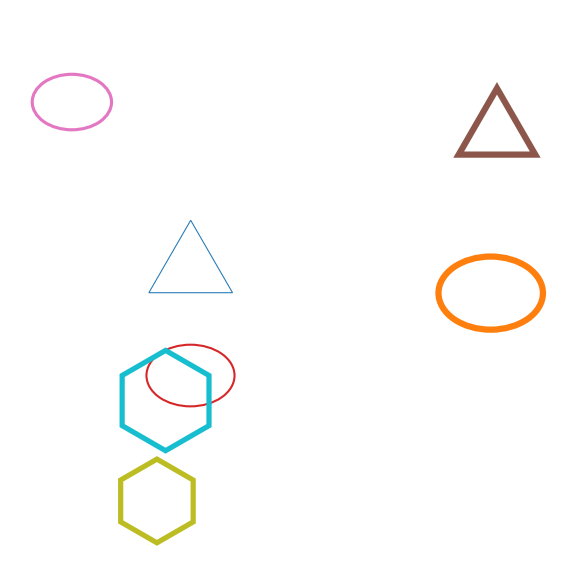[{"shape": "triangle", "thickness": 0.5, "radius": 0.42, "center": [0.33, 0.534]}, {"shape": "oval", "thickness": 3, "radius": 0.45, "center": [0.85, 0.492]}, {"shape": "oval", "thickness": 1, "radius": 0.38, "center": [0.33, 0.349]}, {"shape": "triangle", "thickness": 3, "radius": 0.38, "center": [0.861, 0.77]}, {"shape": "oval", "thickness": 1.5, "radius": 0.34, "center": [0.124, 0.822]}, {"shape": "hexagon", "thickness": 2.5, "radius": 0.36, "center": [0.272, 0.132]}, {"shape": "hexagon", "thickness": 2.5, "radius": 0.43, "center": [0.287, 0.306]}]